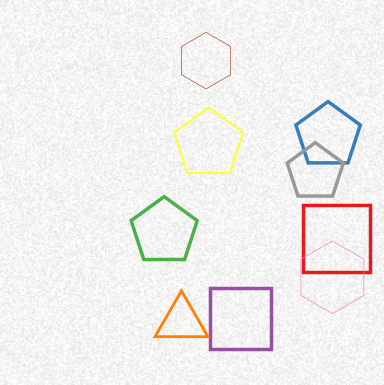[{"shape": "square", "thickness": 2.5, "radius": 0.44, "center": [0.875, 0.381]}, {"shape": "pentagon", "thickness": 2.5, "radius": 0.44, "center": [0.852, 0.648]}, {"shape": "pentagon", "thickness": 2.5, "radius": 0.45, "center": [0.426, 0.399]}, {"shape": "square", "thickness": 2.5, "radius": 0.4, "center": [0.624, 0.173]}, {"shape": "triangle", "thickness": 2, "radius": 0.4, "center": [0.471, 0.165]}, {"shape": "pentagon", "thickness": 1.5, "radius": 0.47, "center": [0.542, 0.627]}, {"shape": "hexagon", "thickness": 0.5, "radius": 0.37, "center": [0.535, 0.843]}, {"shape": "hexagon", "thickness": 0.5, "radius": 0.47, "center": [0.863, 0.28]}, {"shape": "pentagon", "thickness": 2.5, "radius": 0.38, "center": [0.819, 0.553]}]